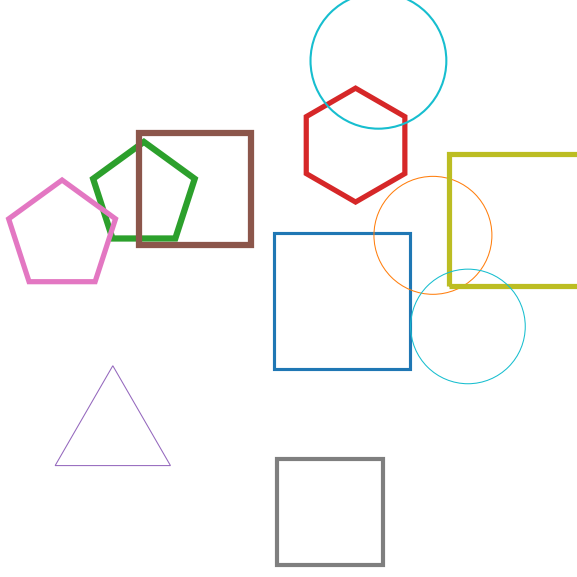[{"shape": "square", "thickness": 1.5, "radius": 0.59, "center": [0.592, 0.478]}, {"shape": "circle", "thickness": 0.5, "radius": 0.51, "center": [0.75, 0.592]}, {"shape": "pentagon", "thickness": 3, "radius": 0.46, "center": [0.249, 0.661]}, {"shape": "hexagon", "thickness": 2.5, "radius": 0.49, "center": [0.616, 0.748]}, {"shape": "triangle", "thickness": 0.5, "radius": 0.58, "center": [0.195, 0.251]}, {"shape": "square", "thickness": 3, "radius": 0.49, "center": [0.337, 0.671]}, {"shape": "pentagon", "thickness": 2.5, "radius": 0.49, "center": [0.107, 0.59]}, {"shape": "square", "thickness": 2, "radius": 0.46, "center": [0.571, 0.112]}, {"shape": "square", "thickness": 2.5, "radius": 0.57, "center": [0.892, 0.618]}, {"shape": "circle", "thickness": 0.5, "radius": 0.5, "center": [0.81, 0.434]}, {"shape": "circle", "thickness": 1, "radius": 0.59, "center": [0.655, 0.894]}]